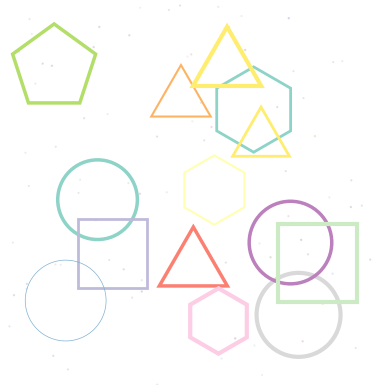[{"shape": "hexagon", "thickness": 2, "radius": 0.55, "center": [0.659, 0.715]}, {"shape": "circle", "thickness": 2.5, "radius": 0.52, "center": [0.253, 0.481]}, {"shape": "hexagon", "thickness": 1.5, "radius": 0.45, "center": [0.557, 0.507]}, {"shape": "square", "thickness": 2, "radius": 0.45, "center": [0.292, 0.342]}, {"shape": "triangle", "thickness": 2.5, "radius": 0.51, "center": [0.502, 0.308]}, {"shape": "circle", "thickness": 0.5, "radius": 0.52, "center": [0.171, 0.219]}, {"shape": "triangle", "thickness": 1.5, "radius": 0.45, "center": [0.47, 0.742]}, {"shape": "pentagon", "thickness": 2.5, "radius": 0.57, "center": [0.141, 0.824]}, {"shape": "hexagon", "thickness": 3, "radius": 0.42, "center": [0.568, 0.166]}, {"shape": "circle", "thickness": 3, "radius": 0.55, "center": [0.775, 0.182]}, {"shape": "circle", "thickness": 2.5, "radius": 0.54, "center": [0.754, 0.37]}, {"shape": "square", "thickness": 3, "radius": 0.51, "center": [0.825, 0.317]}, {"shape": "triangle", "thickness": 2, "radius": 0.43, "center": [0.678, 0.637]}, {"shape": "triangle", "thickness": 3, "radius": 0.51, "center": [0.59, 0.828]}]